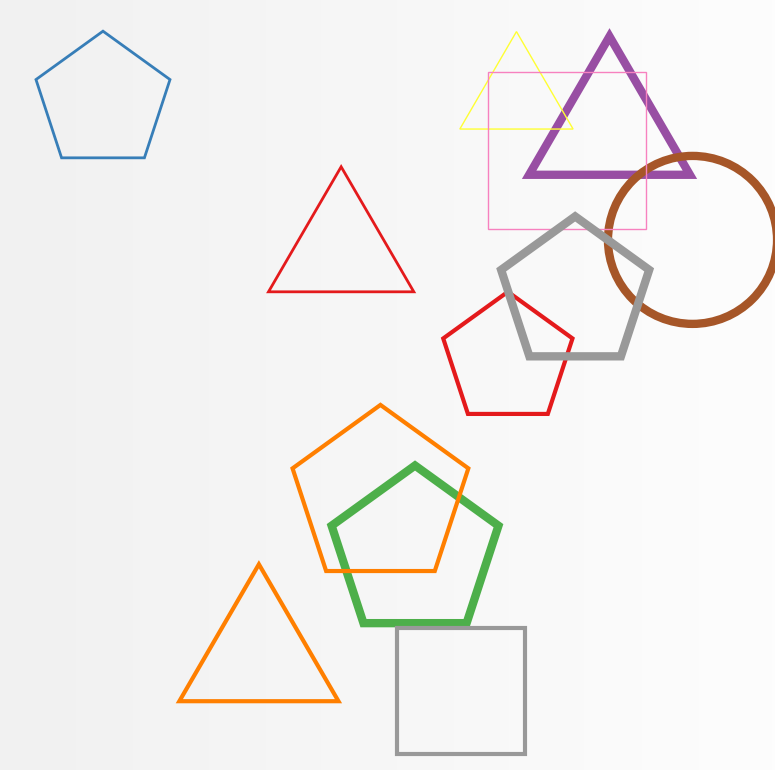[{"shape": "triangle", "thickness": 1, "radius": 0.54, "center": [0.44, 0.675]}, {"shape": "pentagon", "thickness": 1.5, "radius": 0.44, "center": [0.655, 0.533]}, {"shape": "pentagon", "thickness": 1, "radius": 0.45, "center": [0.133, 0.869]}, {"shape": "pentagon", "thickness": 3, "radius": 0.57, "center": [0.536, 0.282]}, {"shape": "triangle", "thickness": 3, "radius": 0.6, "center": [0.786, 0.833]}, {"shape": "triangle", "thickness": 1.5, "radius": 0.59, "center": [0.334, 0.149]}, {"shape": "pentagon", "thickness": 1.5, "radius": 0.6, "center": [0.491, 0.355]}, {"shape": "triangle", "thickness": 0.5, "radius": 0.42, "center": [0.666, 0.875]}, {"shape": "circle", "thickness": 3, "radius": 0.55, "center": [0.894, 0.688]}, {"shape": "square", "thickness": 0.5, "radius": 0.51, "center": [0.732, 0.804]}, {"shape": "square", "thickness": 1.5, "radius": 0.41, "center": [0.595, 0.103]}, {"shape": "pentagon", "thickness": 3, "radius": 0.5, "center": [0.742, 0.618]}]